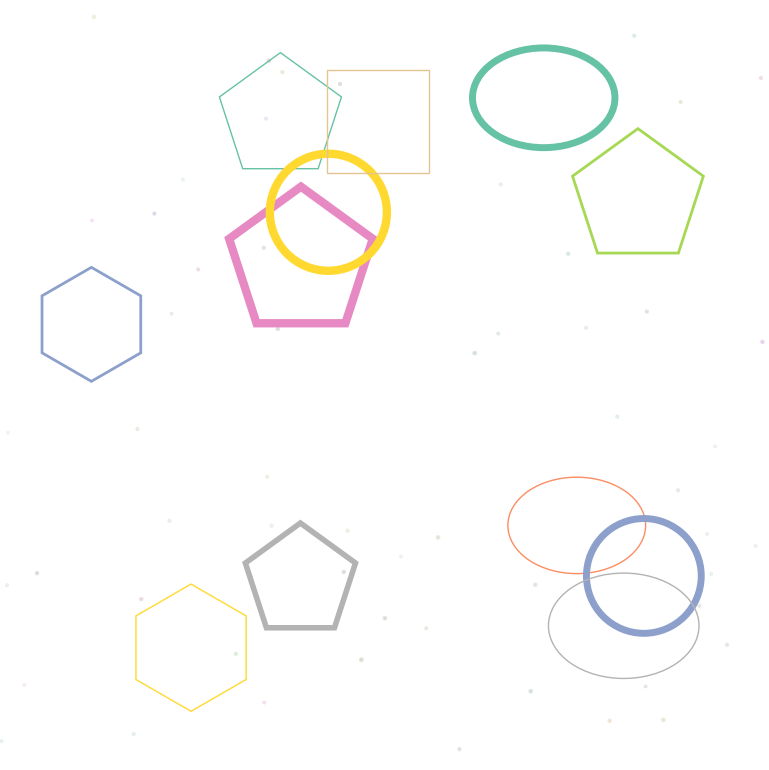[{"shape": "pentagon", "thickness": 0.5, "radius": 0.42, "center": [0.364, 0.848]}, {"shape": "oval", "thickness": 2.5, "radius": 0.46, "center": [0.706, 0.873]}, {"shape": "oval", "thickness": 0.5, "radius": 0.45, "center": [0.749, 0.318]}, {"shape": "circle", "thickness": 2.5, "radius": 0.37, "center": [0.836, 0.252]}, {"shape": "hexagon", "thickness": 1, "radius": 0.37, "center": [0.119, 0.579]}, {"shape": "pentagon", "thickness": 3, "radius": 0.49, "center": [0.391, 0.66]}, {"shape": "pentagon", "thickness": 1, "radius": 0.45, "center": [0.828, 0.744]}, {"shape": "hexagon", "thickness": 0.5, "radius": 0.41, "center": [0.248, 0.159]}, {"shape": "circle", "thickness": 3, "radius": 0.38, "center": [0.426, 0.724]}, {"shape": "square", "thickness": 0.5, "radius": 0.33, "center": [0.491, 0.842]}, {"shape": "oval", "thickness": 0.5, "radius": 0.49, "center": [0.81, 0.187]}, {"shape": "pentagon", "thickness": 2, "radius": 0.38, "center": [0.39, 0.246]}]